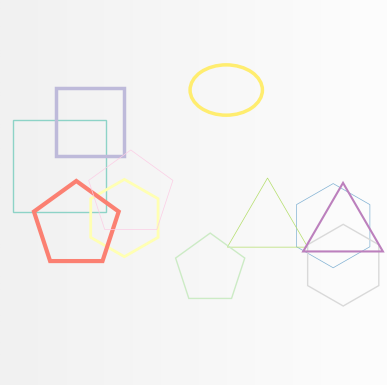[{"shape": "square", "thickness": 1, "radius": 0.6, "center": [0.154, 0.569]}, {"shape": "hexagon", "thickness": 2, "radius": 0.5, "center": [0.321, 0.434]}, {"shape": "square", "thickness": 2.5, "radius": 0.44, "center": [0.233, 0.683]}, {"shape": "pentagon", "thickness": 3, "radius": 0.57, "center": [0.197, 0.415]}, {"shape": "hexagon", "thickness": 0.5, "radius": 0.55, "center": [0.86, 0.414]}, {"shape": "triangle", "thickness": 0.5, "radius": 0.6, "center": [0.69, 0.418]}, {"shape": "pentagon", "thickness": 0.5, "radius": 0.57, "center": [0.337, 0.496]}, {"shape": "hexagon", "thickness": 1, "radius": 0.53, "center": [0.886, 0.311]}, {"shape": "triangle", "thickness": 1.5, "radius": 0.59, "center": [0.885, 0.406]}, {"shape": "pentagon", "thickness": 1, "radius": 0.47, "center": [0.542, 0.301]}, {"shape": "oval", "thickness": 2.5, "radius": 0.47, "center": [0.584, 0.766]}]